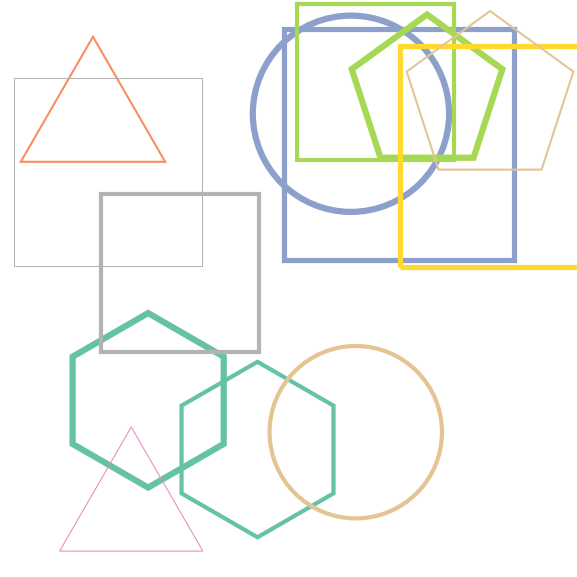[{"shape": "hexagon", "thickness": 3, "radius": 0.76, "center": [0.257, 0.306]}, {"shape": "hexagon", "thickness": 2, "radius": 0.76, "center": [0.446, 0.221]}, {"shape": "triangle", "thickness": 1, "radius": 0.72, "center": [0.161, 0.791]}, {"shape": "circle", "thickness": 3, "radius": 0.85, "center": [0.608, 0.802]}, {"shape": "square", "thickness": 2.5, "radius": 1.0, "center": [0.691, 0.749]}, {"shape": "triangle", "thickness": 0.5, "radius": 0.72, "center": [0.227, 0.116]}, {"shape": "pentagon", "thickness": 3, "radius": 0.69, "center": [0.739, 0.837]}, {"shape": "square", "thickness": 2, "radius": 0.68, "center": [0.65, 0.857]}, {"shape": "square", "thickness": 2.5, "radius": 0.95, "center": [0.884, 0.728]}, {"shape": "circle", "thickness": 2, "radius": 0.75, "center": [0.616, 0.251]}, {"shape": "pentagon", "thickness": 1, "radius": 0.76, "center": [0.849, 0.828]}, {"shape": "square", "thickness": 2, "radius": 0.69, "center": [0.312, 0.526]}, {"shape": "square", "thickness": 0.5, "radius": 0.81, "center": [0.187, 0.701]}]